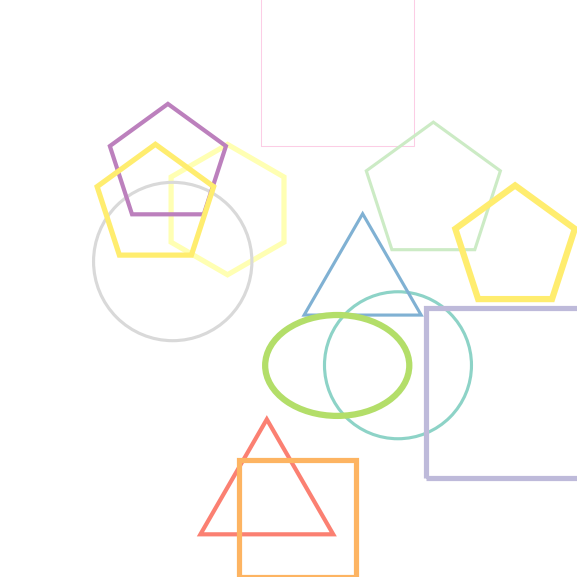[{"shape": "circle", "thickness": 1.5, "radius": 0.64, "center": [0.689, 0.367]}, {"shape": "hexagon", "thickness": 2.5, "radius": 0.56, "center": [0.394, 0.636]}, {"shape": "square", "thickness": 2.5, "radius": 0.74, "center": [0.885, 0.319]}, {"shape": "triangle", "thickness": 2, "radius": 0.66, "center": [0.462, 0.14]}, {"shape": "triangle", "thickness": 1.5, "radius": 0.58, "center": [0.628, 0.512]}, {"shape": "square", "thickness": 2.5, "radius": 0.51, "center": [0.514, 0.102]}, {"shape": "oval", "thickness": 3, "radius": 0.62, "center": [0.584, 0.366]}, {"shape": "square", "thickness": 0.5, "radius": 0.66, "center": [0.584, 0.878]}, {"shape": "circle", "thickness": 1.5, "radius": 0.69, "center": [0.299, 0.546]}, {"shape": "pentagon", "thickness": 2, "radius": 0.53, "center": [0.291, 0.714]}, {"shape": "pentagon", "thickness": 1.5, "radius": 0.61, "center": [0.75, 0.666]}, {"shape": "pentagon", "thickness": 3, "radius": 0.54, "center": [0.892, 0.569]}, {"shape": "pentagon", "thickness": 2.5, "radius": 0.53, "center": [0.269, 0.643]}]